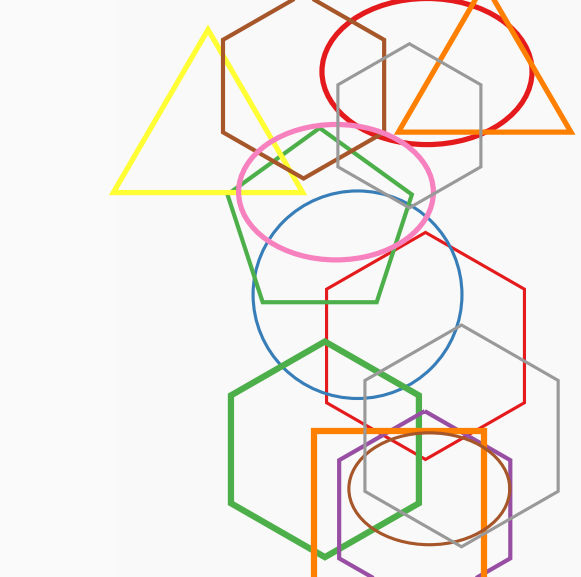[{"shape": "hexagon", "thickness": 1.5, "radius": 0.98, "center": [0.732, 0.4]}, {"shape": "oval", "thickness": 2.5, "radius": 0.9, "center": [0.735, 0.875]}, {"shape": "circle", "thickness": 1.5, "radius": 0.9, "center": [0.615, 0.489]}, {"shape": "pentagon", "thickness": 2, "radius": 0.83, "center": [0.55, 0.611]}, {"shape": "hexagon", "thickness": 3, "radius": 0.93, "center": [0.559, 0.221]}, {"shape": "hexagon", "thickness": 2, "radius": 0.85, "center": [0.731, 0.117]}, {"shape": "square", "thickness": 3, "radius": 0.73, "center": [0.686, 0.106]}, {"shape": "triangle", "thickness": 2.5, "radius": 0.86, "center": [0.834, 0.856]}, {"shape": "triangle", "thickness": 2.5, "radius": 0.94, "center": [0.358, 0.76]}, {"shape": "oval", "thickness": 1.5, "radius": 0.69, "center": [0.739, 0.153]}, {"shape": "hexagon", "thickness": 2, "radius": 0.8, "center": [0.522, 0.85]}, {"shape": "oval", "thickness": 2.5, "radius": 0.84, "center": [0.578, 0.666]}, {"shape": "hexagon", "thickness": 1.5, "radius": 0.71, "center": [0.704, 0.781]}, {"shape": "hexagon", "thickness": 1.5, "radius": 0.96, "center": [0.794, 0.244]}]